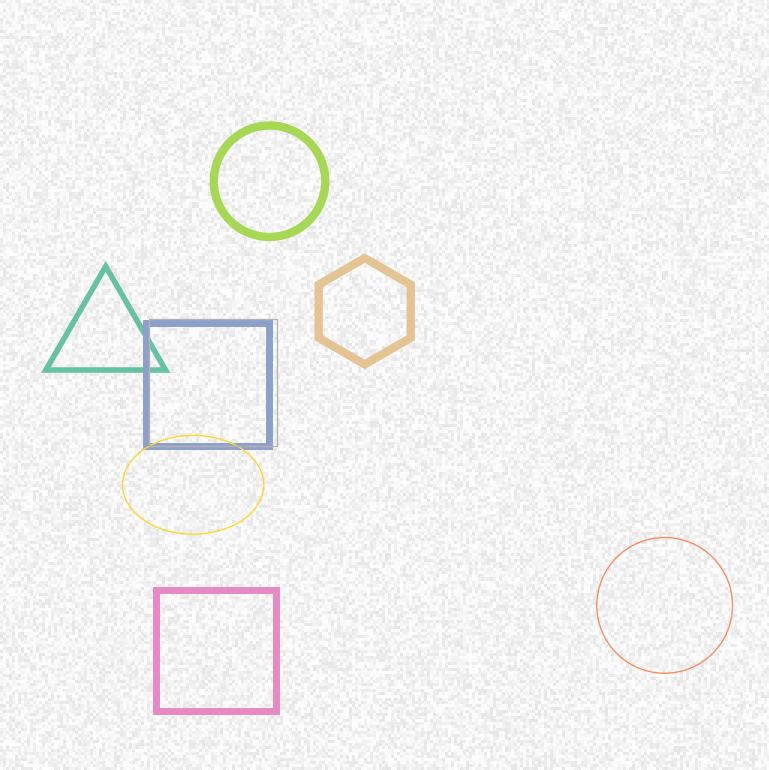[{"shape": "triangle", "thickness": 2, "radius": 0.45, "center": [0.137, 0.564]}, {"shape": "circle", "thickness": 0.5, "radius": 0.44, "center": [0.863, 0.214]}, {"shape": "square", "thickness": 2.5, "radius": 0.4, "center": [0.269, 0.501]}, {"shape": "square", "thickness": 2.5, "radius": 0.39, "center": [0.28, 0.155]}, {"shape": "circle", "thickness": 3, "radius": 0.36, "center": [0.35, 0.765]}, {"shape": "oval", "thickness": 0.5, "radius": 0.46, "center": [0.251, 0.37]}, {"shape": "hexagon", "thickness": 3, "radius": 0.35, "center": [0.474, 0.596]}, {"shape": "square", "thickness": 0.5, "radius": 0.41, "center": [0.276, 0.503]}]